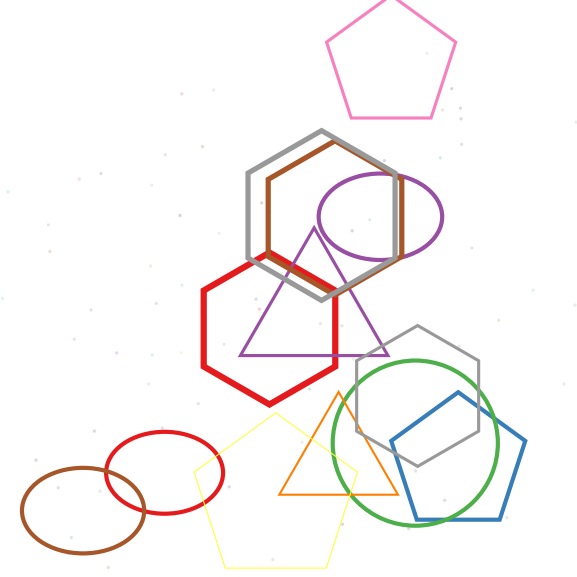[{"shape": "oval", "thickness": 2, "radius": 0.51, "center": [0.285, 0.18]}, {"shape": "hexagon", "thickness": 3, "radius": 0.66, "center": [0.467, 0.43]}, {"shape": "pentagon", "thickness": 2, "radius": 0.61, "center": [0.793, 0.198]}, {"shape": "circle", "thickness": 2, "radius": 0.72, "center": [0.719, 0.232]}, {"shape": "oval", "thickness": 2, "radius": 0.53, "center": [0.659, 0.624]}, {"shape": "triangle", "thickness": 1.5, "radius": 0.74, "center": [0.544, 0.457]}, {"shape": "triangle", "thickness": 1, "radius": 0.59, "center": [0.586, 0.202]}, {"shape": "pentagon", "thickness": 0.5, "radius": 0.74, "center": [0.477, 0.136]}, {"shape": "oval", "thickness": 2, "radius": 0.53, "center": [0.144, 0.115]}, {"shape": "hexagon", "thickness": 2.5, "radius": 0.67, "center": [0.58, 0.622]}, {"shape": "pentagon", "thickness": 1.5, "radius": 0.59, "center": [0.677, 0.89]}, {"shape": "hexagon", "thickness": 2.5, "radius": 0.74, "center": [0.557, 0.626]}, {"shape": "hexagon", "thickness": 1.5, "radius": 0.61, "center": [0.723, 0.313]}]